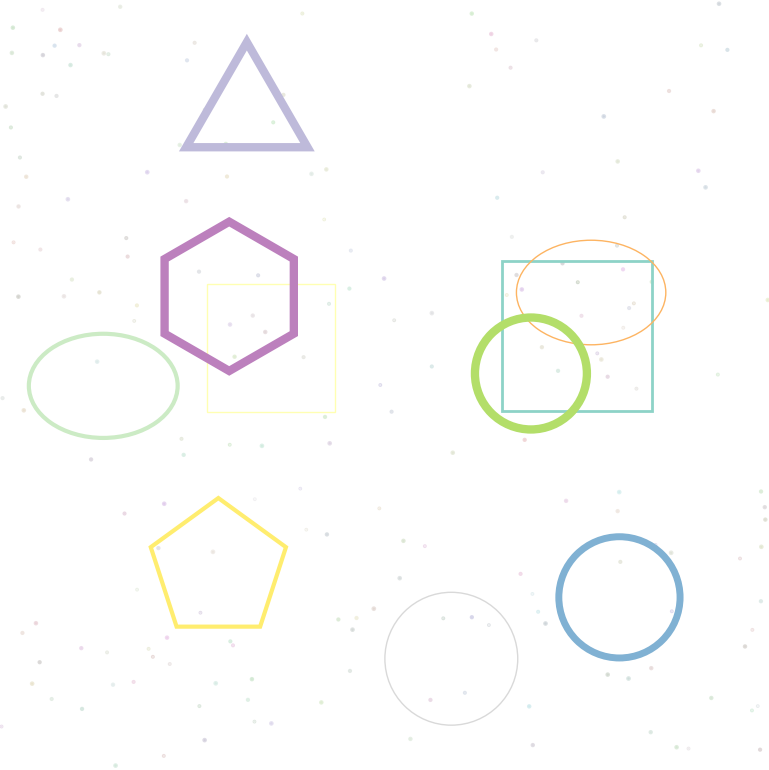[{"shape": "square", "thickness": 1, "radius": 0.49, "center": [0.749, 0.564]}, {"shape": "square", "thickness": 0.5, "radius": 0.42, "center": [0.352, 0.548]}, {"shape": "triangle", "thickness": 3, "radius": 0.45, "center": [0.321, 0.854]}, {"shape": "circle", "thickness": 2.5, "radius": 0.39, "center": [0.804, 0.224]}, {"shape": "oval", "thickness": 0.5, "radius": 0.49, "center": [0.768, 0.62]}, {"shape": "circle", "thickness": 3, "radius": 0.36, "center": [0.69, 0.515]}, {"shape": "circle", "thickness": 0.5, "radius": 0.43, "center": [0.586, 0.144]}, {"shape": "hexagon", "thickness": 3, "radius": 0.48, "center": [0.298, 0.615]}, {"shape": "oval", "thickness": 1.5, "radius": 0.48, "center": [0.134, 0.499]}, {"shape": "pentagon", "thickness": 1.5, "radius": 0.46, "center": [0.284, 0.261]}]